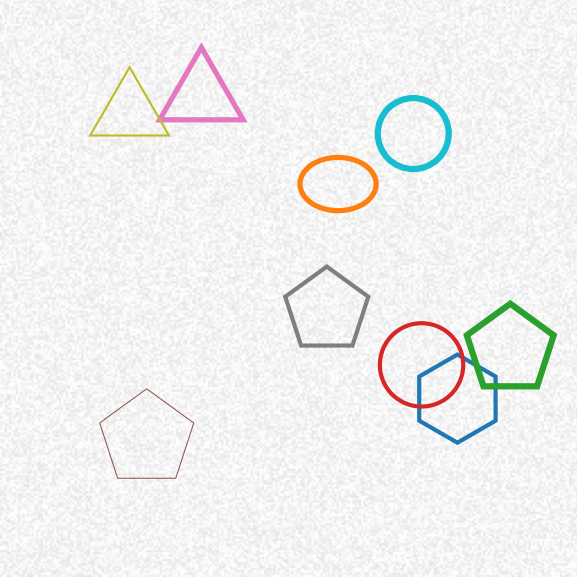[{"shape": "hexagon", "thickness": 2, "radius": 0.38, "center": [0.792, 0.309]}, {"shape": "oval", "thickness": 2.5, "radius": 0.33, "center": [0.585, 0.68]}, {"shape": "pentagon", "thickness": 3, "radius": 0.4, "center": [0.884, 0.394]}, {"shape": "circle", "thickness": 2, "radius": 0.36, "center": [0.73, 0.367]}, {"shape": "pentagon", "thickness": 0.5, "radius": 0.43, "center": [0.254, 0.24]}, {"shape": "triangle", "thickness": 2.5, "radius": 0.42, "center": [0.349, 0.833]}, {"shape": "pentagon", "thickness": 2, "radius": 0.38, "center": [0.566, 0.462]}, {"shape": "triangle", "thickness": 1, "radius": 0.39, "center": [0.224, 0.804]}, {"shape": "circle", "thickness": 3, "radius": 0.31, "center": [0.716, 0.768]}]